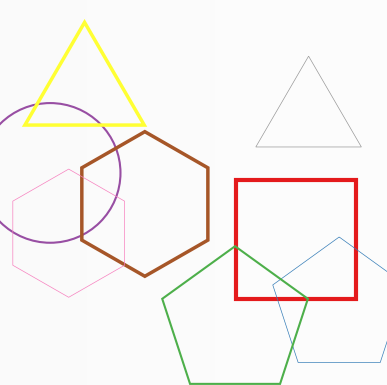[{"shape": "square", "thickness": 3, "radius": 0.77, "center": [0.763, 0.379]}, {"shape": "pentagon", "thickness": 0.5, "radius": 0.9, "center": [0.875, 0.204]}, {"shape": "pentagon", "thickness": 1.5, "radius": 0.99, "center": [0.607, 0.163]}, {"shape": "circle", "thickness": 1.5, "radius": 0.91, "center": [0.13, 0.551]}, {"shape": "triangle", "thickness": 2.5, "radius": 0.89, "center": [0.218, 0.764]}, {"shape": "hexagon", "thickness": 2.5, "radius": 0.94, "center": [0.374, 0.47]}, {"shape": "hexagon", "thickness": 0.5, "radius": 0.83, "center": [0.177, 0.394]}, {"shape": "triangle", "thickness": 0.5, "radius": 0.79, "center": [0.796, 0.697]}]